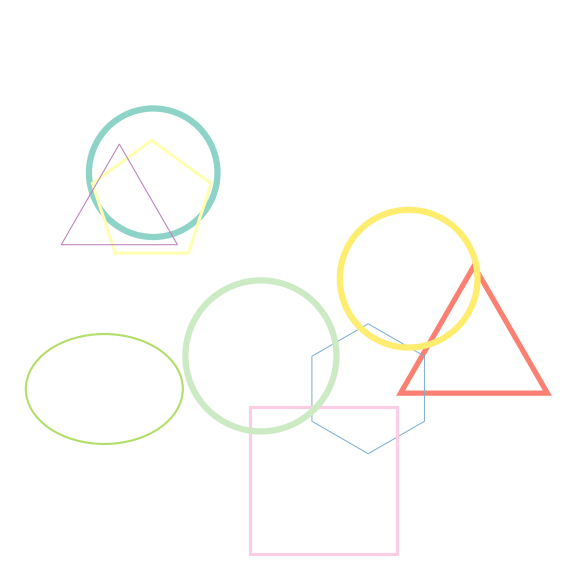[{"shape": "circle", "thickness": 3, "radius": 0.56, "center": [0.265, 0.7]}, {"shape": "pentagon", "thickness": 1.5, "radius": 0.54, "center": [0.263, 0.648]}, {"shape": "triangle", "thickness": 2.5, "radius": 0.73, "center": [0.821, 0.392]}, {"shape": "hexagon", "thickness": 0.5, "radius": 0.56, "center": [0.638, 0.326]}, {"shape": "oval", "thickness": 1, "radius": 0.68, "center": [0.181, 0.326]}, {"shape": "square", "thickness": 1.5, "radius": 0.63, "center": [0.56, 0.167]}, {"shape": "triangle", "thickness": 0.5, "radius": 0.58, "center": [0.207, 0.633]}, {"shape": "circle", "thickness": 3, "radius": 0.65, "center": [0.452, 0.383]}, {"shape": "circle", "thickness": 3, "radius": 0.6, "center": [0.708, 0.517]}]